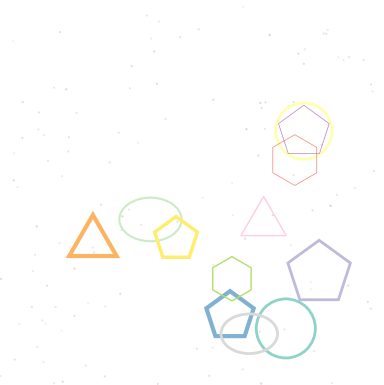[{"shape": "circle", "thickness": 2, "radius": 0.38, "center": [0.742, 0.147]}, {"shape": "circle", "thickness": 2, "radius": 0.37, "center": [0.789, 0.66]}, {"shape": "pentagon", "thickness": 2, "radius": 0.43, "center": [0.829, 0.29]}, {"shape": "hexagon", "thickness": 0.5, "radius": 0.33, "center": [0.766, 0.584]}, {"shape": "pentagon", "thickness": 3, "radius": 0.32, "center": [0.597, 0.179]}, {"shape": "triangle", "thickness": 3, "radius": 0.36, "center": [0.241, 0.371]}, {"shape": "hexagon", "thickness": 1, "radius": 0.29, "center": [0.602, 0.276]}, {"shape": "triangle", "thickness": 1, "radius": 0.34, "center": [0.685, 0.422]}, {"shape": "oval", "thickness": 2, "radius": 0.37, "center": [0.648, 0.133]}, {"shape": "pentagon", "thickness": 0.5, "radius": 0.35, "center": [0.789, 0.658]}, {"shape": "oval", "thickness": 1.5, "radius": 0.4, "center": [0.391, 0.43]}, {"shape": "pentagon", "thickness": 2.5, "radius": 0.29, "center": [0.457, 0.379]}]